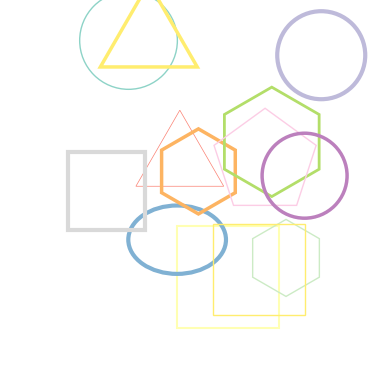[{"shape": "circle", "thickness": 1, "radius": 0.63, "center": [0.334, 0.895]}, {"shape": "square", "thickness": 1.5, "radius": 0.66, "center": [0.592, 0.281]}, {"shape": "circle", "thickness": 3, "radius": 0.57, "center": [0.834, 0.857]}, {"shape": "triangle", "thickness": 0.5, "radius": 0.66, "center": [0.467, 0.582]}, {"shape": "oval", "thickness": 3, "radius": 0.63, "center": [0.46, 0.377]}, {"shape": "hexagon", "thickness": 2.5, "radius": 0.55, "center": [0.515, 0.555]}, {"shape": "hexagon", "thickness": 2, "radius": 0.71, "center": [0.706, 0.632]}, {"shape": "pentagon", "thickness": 1, "radius": 0.7, "center": [0.689, 0.579]}, {"shape": "square", "thickness": 3, "radius": 0.5, "center": [0.277, 0.504]}, {"shape": "circle", "thickness": 2.5, "radius": 0.55, "center": [0.791, 0.544]}, {"shape": "hexagon", "thickness": 1, "radius": 0.5, "center": [0.743, 0.33]}, {"shape": "triangle", "thickness": 2.5, "radius": 0.73, "center": [0.387, 0.899]}, {"shape": "square", "thickness": 1, "radius": 0.59, "center": [0.673, 0.3]}]